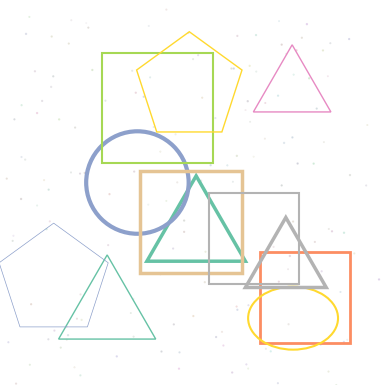[{"shape": "triangle", "thickness": 1, "radius": 0.73, "center": [0.278, 0.192]}, {"shape": "triangle", "thickness": 2.5, "radius": 0.74, "center": [0.509, 0.395]}, {"shape": "square", "thickness": 2, "radius": 0.59, "center": [0.792, 0.228]}, {"shape": "pentagon", "thickness": 0.5, "radius": 0.74, "center": [0.139, 0.271]}, {"shape": "circle", "thickness": 3, "radius": 0.67, "center": [0.357, 0.526]}, {"shape": "triangle", "thickness": 1, "radius": 0.58, "center": [0.759, 0.767]}, {"shape": "square", "thickness": 1.5, "radius": 0.72, "center": [0.409, 0.72]}, {"shape": "pentagon", "thickness": 1, "radius": 0.72, "center": [0.492, 0.774]}, {"shape": "oval", "thickness": 1.5, "radius": 0.58, "center": [0.761, 0.174]}, {"shape": "square", "thickness": 2.5, "radius": 0.66, "center": [0.496, 0.424]}, {"shape": "square", "thickness": 1.5, "radius": 0.59, "center": [0.659, 0.381]}, {"shape": "triangle", "thickness": 2.5, "radius": 0.61, "center": [0.742, 0.314]}]